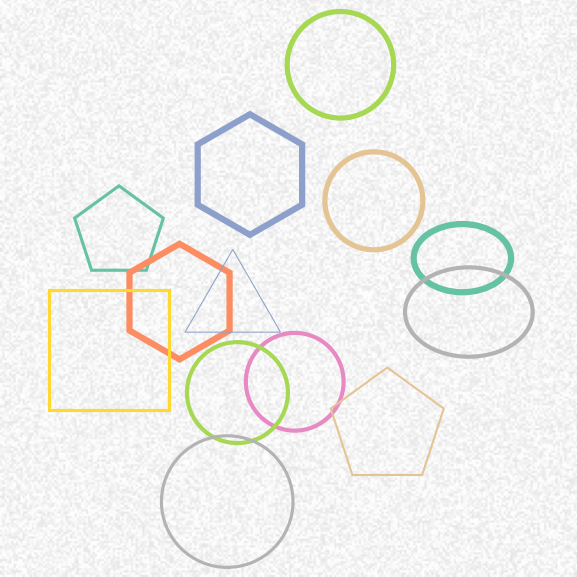[{"shape": "pentagon", "thickness": 1.5, "radius": 0.4, "center": [0.206, 0.597]}, {"shape": "oval", "thickness": 3, "radius": 0.42, "center": [0.801, 0.552]}, {"shape": "hexagon", "thickness": 3, "radius": 0.5, "center": [0.311, 0.477]}, {"shape": "hexagon", "thickness": 3, "radius": 0.52, "center": [0.433, 0.697]}, {"shape": "triangle", "thickness": 0.5, "radius": 0.48, "center": [0.403, 0.472]}, {"shape": "circle", "thickness": 2, "radius": 0.42, "center": [0.51, 0.338]}, {"shape": "circle", "thickness": 2, "radius": 0.44, "center": [0.411, 0.319]}, {"shape": "circle", "thickness": 2.5, "radius": 0.46, "center": [0.589, 0.887]}, {"shape": "square", "thickness": 1.5, "radius": 0.52, "center": [0.189, 0.392]}, {"shape": "circle", "thickness": 2.5, "radius": 0.42, "center": [0.647, 0.651]}, {"shape": "pentagon", "thickness": 1, "radius": 0.51, "center": [0.671, 0.26]}, {"shape": "oval", "thickness": 2, "radius": 0.55, "center": [0.812, 0.459]}, {"shape": "circle", "thickness": 1.5, "radius": 0.57, "center": [0.393, 0.131]}]